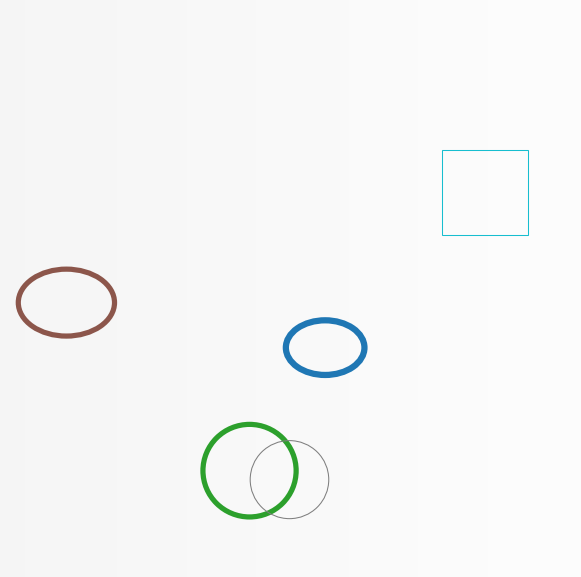[{"shape": "oval", "thickness": 3, "radius": 0.34, "center": [0.559, 0.397]}, {"shape": "circle", "thickness": 2.5, "radius": 0.4, "center": [0.429, 0.184]}, {"shape": "oval", "thickness": 2.5, "radius": 0.41, "center": [0.114, 0.475]}, {"shape": "circle", "thickness": 0.5, "radius": 0.34, "center": [0.498, 0.169]}, {"shape": "square", "thickness": 0.5, "radius": 0.37, "center": [0.834, 0.666]}]